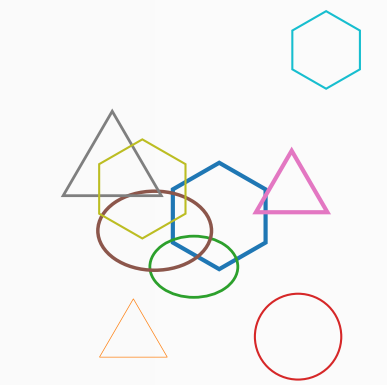[{"shape": "hexagon", "thickness": 3, "radius": 0.69, "center": [0.566, 0.439]}, {"shape": "triangle", "thickness": 0.5, "radius": 0.51, "center": [0.344, 0.123]}, {"shape": "oval", "thickness": 2, "radius": 0.57, "center": [0.5, 0.307]}, {"shape": "circle", "thickness": 1.5, "radius": 0.56, "center": [0.769, 0.126]}, {"shape": "oval", "thickness": 2.5, "radius": 0.73, "center": [0.399, 0.401]}, {"shape": "triangle", "thickness": 3, "radius": 0.53, "center": [0.753, 0.502]}, {"shape": "triangle", "thickness": 2, "radius": 0.73, "center": [0.29, 0.565]}, {"shape": "hexagon", "thickness": 1.5, "radius": 0.64, "center": [0.367, 0.509]}, {"shape": "hexagon", "thickness": 1.5, "radius": 0.5, "center": [0.842, 0.87]}]